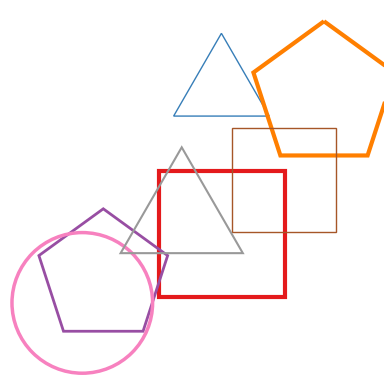[{"shape": "square", "thickness": 3, "radius": 0.82, "center": [0.576, 0.392]}, {"shape": "triangle", "thickness": 1, "radius": 0.72, "center": [0.575, 0.77]}, {"shape": "pentagon", "thickness": 2, "radius": 0.88, "center": [0.268, 0.282]}, {"shape": "pentagon", "thickness": 3, "radius": 0.96, "center": [0.842, 0.752]}, {"shape": "square", "thickness": 1, "radius": 0.67, "center": [0.738, 0.533]}, {"shape": "circle", "thickness": 2.5, "radius": 0.91, "center": [0.214, 0.213]}, {"shape": "triangle", "thickness": 1.5, "radius": 0.92, "center": [0.472, 0.434]}]